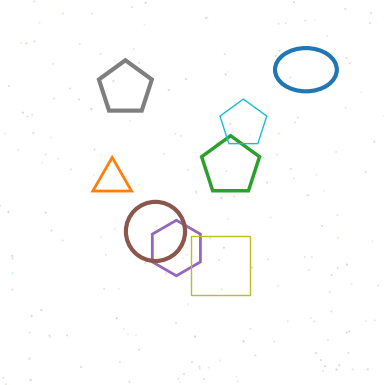[{"shape": "oval", "thickness": 3, "radius": 0.4, "center": [0.795, 0.819]}, {"shape": "triangle", "thickness": 2, "radius": 0.29, "center": [0.291, 0.533]}, {"shape": "pentagon", "thickness": 2.5, "radius": 0.4, "center": [0.599, 0.568]}, {"shape": "hexagon", "thickness": 2, "radius": 0.36, "center": [0.458, 0.356]}, {"shape": "circle", "thickness": 3, "radius": 0.38, "center": [0.404, 0.399]}, {"shape": "pentagon", "thickness": 3, "radius": 0.36, "center": [0.326, 0.771]}, {"shape": "square", "thickness": 1, "radius": 0.38, "center": [0.573, 0.31]}, {"shape": "pentagon", "thickness": 1, "radius": 0.32, "center": [0.632, 0.679]}]